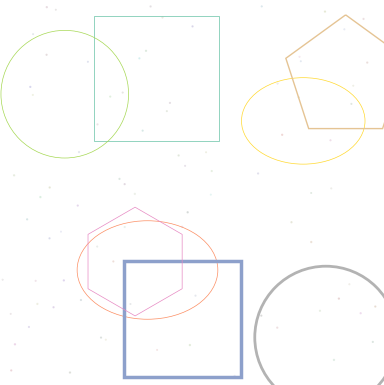[{"shape": "square", "thickness": 0.5, "radius": 0.82, "center": [0.406, 0.796]}, {"shape": "oval", "thickness": 0.5, "radius": 0.91, "center": [0.383, 0.299]}, {"shape": "square", "thickness": 2.5, "radius": 0.76, "center": [0.475, 0.171]}, {"shape": "hexagon", "thickness": 0.5, "radius": 0.71, "center": [0.351, 0.321]}, {"shape": "circle", "thickness": 0.5, "radius": 0.83, "center": [0.168, 0.755]}, {"shape": "oval", "thickness": 0.5, "radius": 0.8, "center": [0.788, 0.686]}, {"shape": "pentagon", "thickness": 1, "radius": 0.82, "center": [0.898, 0.798]}, {"shape": "circle", "thickness": 2, "radius": 0.92, "center": [0.847, 0.124]}]